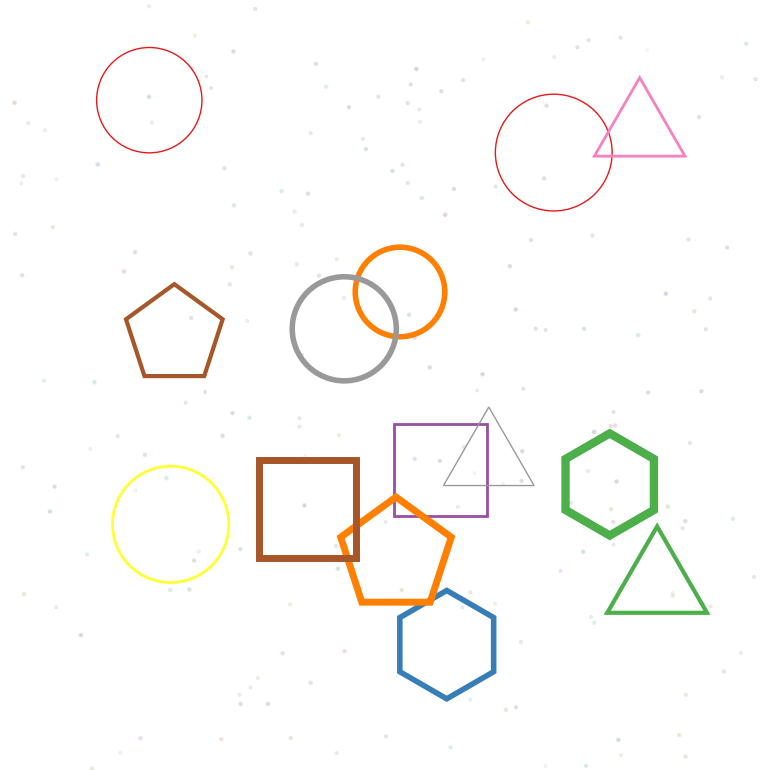[{"shape": "circle", "thickness": 0.5, "radius": 0.34, "center": [0.194, 0.87]}, {"shape": "circle", "thickness": 0.5, "radius": 0.38, "center": [0.719, 0.802]}, {"shape": "hexagon", "thickness": 2, "radius": 0.35, "center": [0.58, 0.163]}, {"shape": "triangle", "thickness": 1.5, "radius": 0.37, "center": [0.853, 0.242]}, {"shape": "hexagon", "thickness": 3, "radius": 0.33, "center": [0.792, 0.371]}, {"shape": "square", "thickness": 1, "radius": 0.3, "center": [0.572, 0.39]}, {"shape": "pentagon", "thickness": 2.5, "radius": 0.38, "center": [0.514, 0.279]}, {"shape": "circle", "thickness": 2, "radius": 0.29, "center": [0.52, 0.621]}, {"shape": "circle", "thickness": 1, "radius": 0.38, "center": [0.222, 0.319]}, {"shape": "pentagon", "thickness": 1.5, "radius": 0.33, "center": [0.226, 0.565]}, {"shape": "square", "thickness": 2.5, "radius": 0.32, "center": [0.399, 0.339]}, {"shape": "triangle", "thickness": 1, "radius": 0.34, "center": [0.831, 0.831]}, {"shape": "triangle", "thickness": 0.5, "radius": 0.34, "center": [0.635, 0.403]}, {"shape": "circle", "thickness": 2, "radius": 0.34, "center": [0.447, 0.573]}]